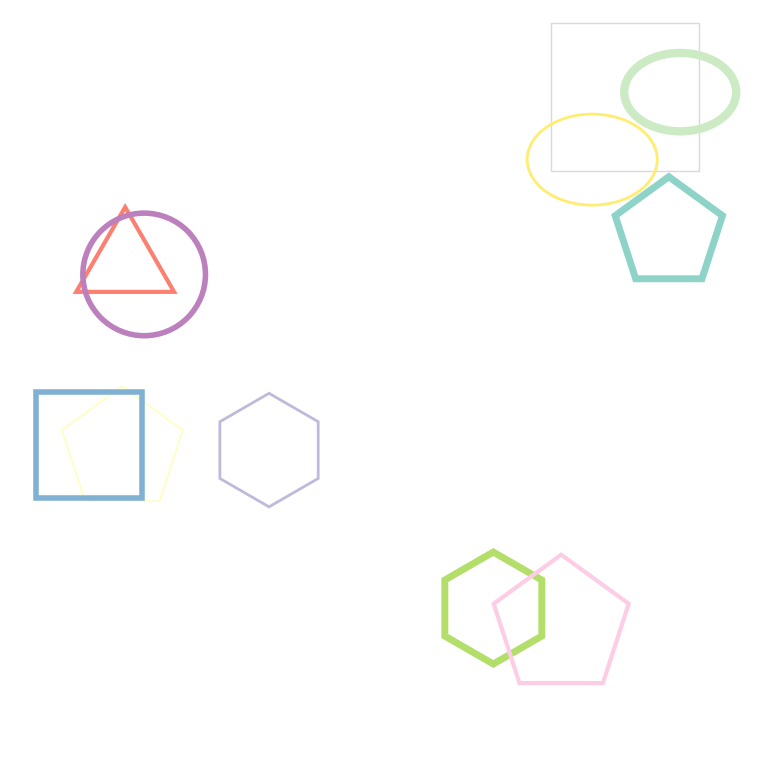[{"shape": "pentagon", "thickness": 2.5, "radius": 0.37, "center": [0.869, 0.697]}, {"shape": "pentagon", "thickness": 0.5, "radius": 0.41, "center": [0.159, 0.416]}, {"shape": "hexagon", "thickness": 1, "radius": 0.37, "center": [0.349, 0.415]}, {"shape": "triangle", "thickness": 1.5, "radius": 0.37, "center": [0.163, 0.658]}, {"shape": "square", "thickness": 2, "radius": 0.35, "center": [0.115, 0.422]}, {"shape": "hexagon", "thickness": 2.5, "radius": 0.36, "center": [0.641, 0.21]}, {"shape": "pentagon", "thickness": 1.5, "radius": 0.46, "center": [0.729, 0.187]}, {"shape": "square", "thickness": 0.5, "radius": 0.48, "center": [0.811, 0.874]}, {"shape": "circle", "thickness": 2, "radius": 0.4, "center": [0.187, 0.644]}, {"shape": "oval", "thickness": 3, "radius": 0.36, "center": [0.883, 0.88]}, {"shape": "oval", "thickness": 1, "radius": 0.42, "center": [0.769, 0.793]}]